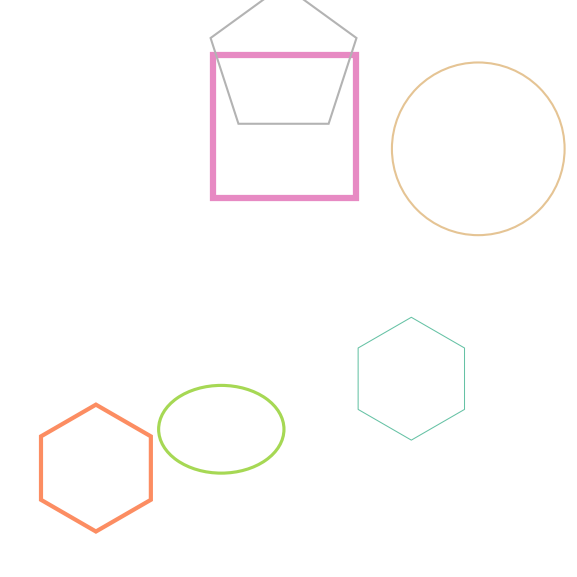[{"shape": "hexagon", "thickness": 0.5, "radius": 0.53, "center": [0.712, 0.343]}, {"shape": "hexagon", "thickness": 2, "radius": 0.55, "center": [0.166, 0.189]}, {"shape": "square", "thickness": 3, "radius": 0.62, "center": [0.493, 0.781]}, {"shape": "oval", "thickness": 1.5, "radius": 0.54, "center": [0.383, 0.256]}, {"shape": "circle", "thickness": 1, "radius": 0.75, "center": [0.828, 0.741]}, {"shape": "pentagon", "thickness": 1, "radius": 0.66, "center": [0.491, 0.892]}]